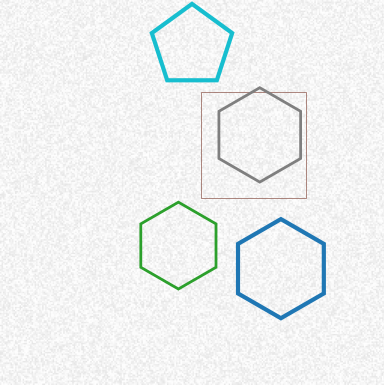[{"shape": "hexagon", "thickness": 3, "radius": 0.64, "center": [0.73, 0.302]}, {"shape": "hexagon", "thickness": 2, "radius": 0.56, "center": [0.463, 0.362]}, {"shape": "square", "thickness": 0.5, "radius": 0.69, "center": [0.658, 0.624]}, {"shape": "hexagon", "thickness": 2, "radius": 0.61, "center": [0.675, 0.65]}, {"shape": "pentagon", "thickness": 3, "radius": 0.55, "center": [0.499, 0.88]}]